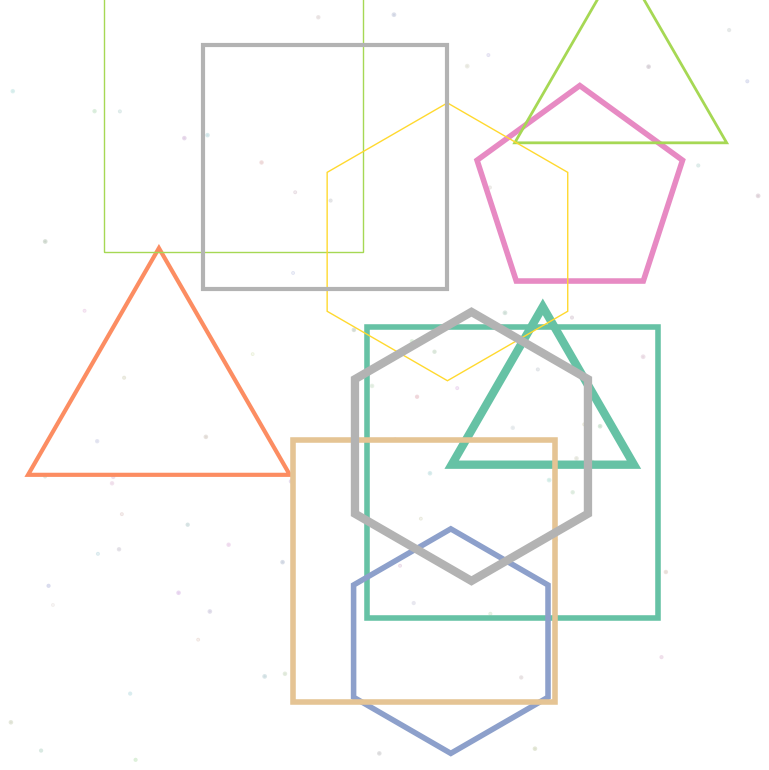[{"shape": "square", "thickness": 2, "radius": 0.95, "center": [0.666, 0.386]}, {"shape": "triangle", "thickness": 3, "radius": 0.68, "center": [0.705, 0.465]}, {"shape": "triangle", "thickness": 1.5, "radius": 0.98, "center": [0.206, 0.481]}, {"shape": "hexagon", "thickness": 2, "radius": 0.73, "center": [0.585, 0.167]}, {"shape": "pentagon", "thickness": 2, "radius": 0.7, "center": [0.753, 0.749]}, {"shape": "square", "thickness": 0.5, "radius": 0.84, "center": [0.303, 0.841]}, {"shape": "triangle", "thickness": 1, "radius": 0.79, "center": [0.806, 0.894]}, {"shape": "hexagon", "thickness": 0.5, "radius": 0.9, "center": [0.581, 0.686]}, {"shape": "square", "thickness": 2, "radius": 0.85, "center": [0.551, 0.259]}, {"shape": "square", "thickness": 1.5, "radius": 0.79, "center": [0.423, 0.783]}, {"shape": "hexagon", "thickness": 3, "radius": 0.87, "center": [0.612, 0.42]}]